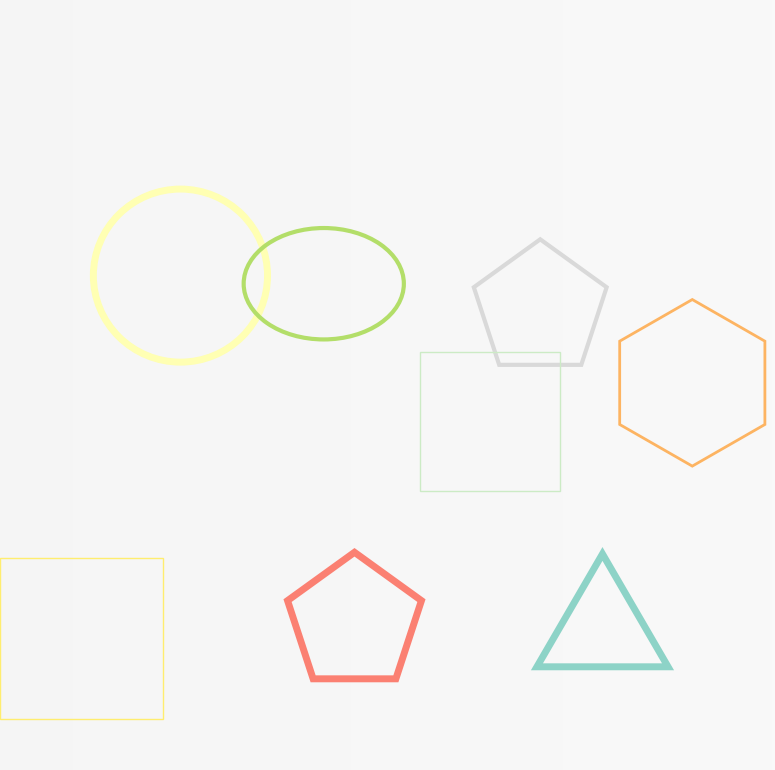[{"shape": "triangle", "thickness": 2.5, "radius": 0.49, "center": [0.777, 0.183]}, {"shape": "circle", "thickness": 2.5, "radius": 0.56, "center": [0.233, 0.642]}, {"shape": "pentagon", "thickness": 2.5, "radius": 0.45, "center": [0.457, 0.192]}, {"shape": "hexagon", "thickness": 1, "radius": 0.54, "center": [0.893, 0.503]}, {"shape": "oval", "thickness": 1.5, "radius": 0.52, "center": [0.418, 0.632]}, {"shape": "pentagon", "thickness": 1.5, "radius": 0.45, "center": [0.697, 0.599]}, {"shape": "square", "thickness": 0.5, "radius": 0.45, "center": [0.632, 0.453]}, {"shape": "square", "thickness": 0.5, "radius": 0.52, "center": [0.105, 0.171]}]